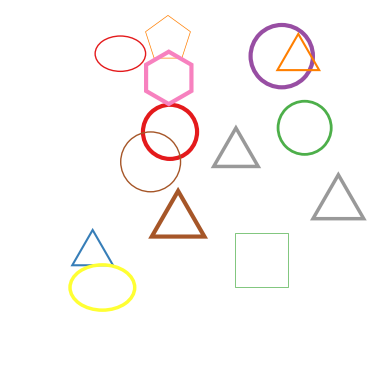[{"shape": "oval", "thickness": 1, "radius": 0.33, "center": [0.313, 0.861]}, {"shape": "circle", "thickness": 3, "radius": 0.35, "center": [0.442, 0.658]}, {"shape": "triangle", "thickness": 1.5, "radius": 0.31, "center": [0.241, 0.342]}, {"shape": "circle", "thickness": 2, "radius": 0.35, "center": [0.791, 0.668]}, {"shape": "square", "thickness": 0.5, "radius": 0.35, "center": [0.679, 0.325]}, {"shape": "circle", "thickness": 3, "radius": 0.4, "center": [0.732, 0.854]}, {"shape": "pentagon", "thickness": 0.5, "radius": 0.31, "center": [0.436, 0.899]}, {"shape": "triangle", "thickness": 1.5, "radius": 0.31, "center": [0.775, 0.849]}, {"shape": "oval", "thickness": 2.5, "radius": 0.42, "center": [0.266, 0.253]}, {"shape": "triangle", "thickness": 3, "radius": 0.39, "center": [0.463, 0.425]}, {"shape": "circle", "thickness": 1, "radius": 0.39, "center": [0.391, 0.58]}, {"shape": "hexagon", "thickness": 3, "radius": 0.34, "center": [0.438, 0.798]}, {"shape": "triangle", "thickness": 2.5, "radius": 0.33, "center": [0.613, 0.601]}, {"shape": "triangle", "thickness": 2.5, "radius": 0.38, "center": [0.879, 0.47]}]